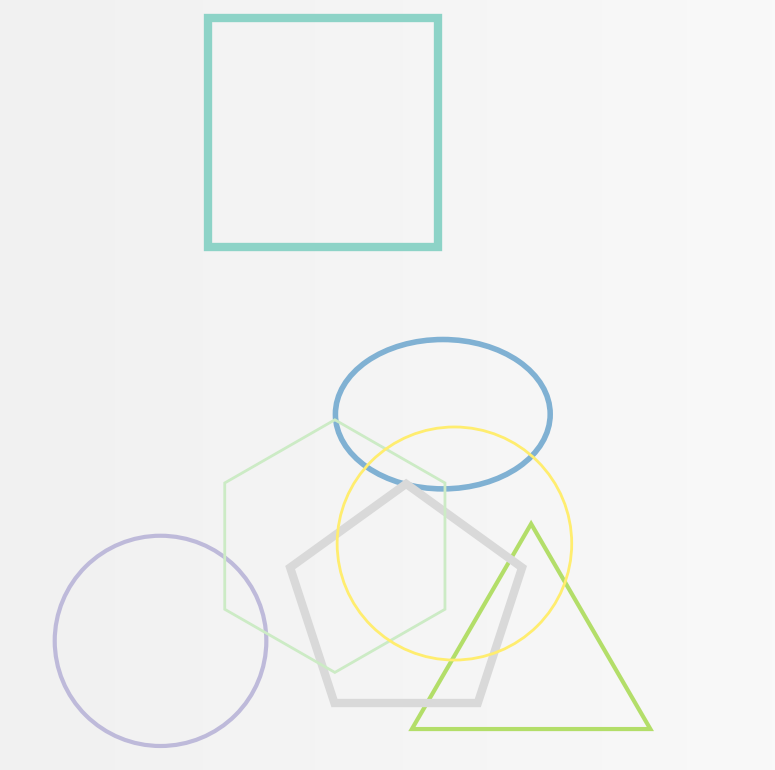[{"shape": "square", "thickness": 3, "radius": 0.74, "center": [0.417, 0.828]}, {"shape": "circle", "thickness": 1.5, "radius": 0.68, "center": [0.207, 0.168]}, {"shape": "oval", "thickness": 2, "radius": 0.69, "center": [0.571, 0.462]}, {"shape": "triangle", "thickness": 1.5, "radius": 0.89, "center": [0.685, 0.142]}, {"shape": "pentagon", "thickness": 3, "radius": 0.79, "center": [0.524, 0.214]}, {"shape": "hexagon", "thickness": 1, "radius": 0.82, "center": [0.432, 0.291]}, {"shape": "circle", "thickness": 1, "radius": 0.76, "center": [0.586, 0.294]}]